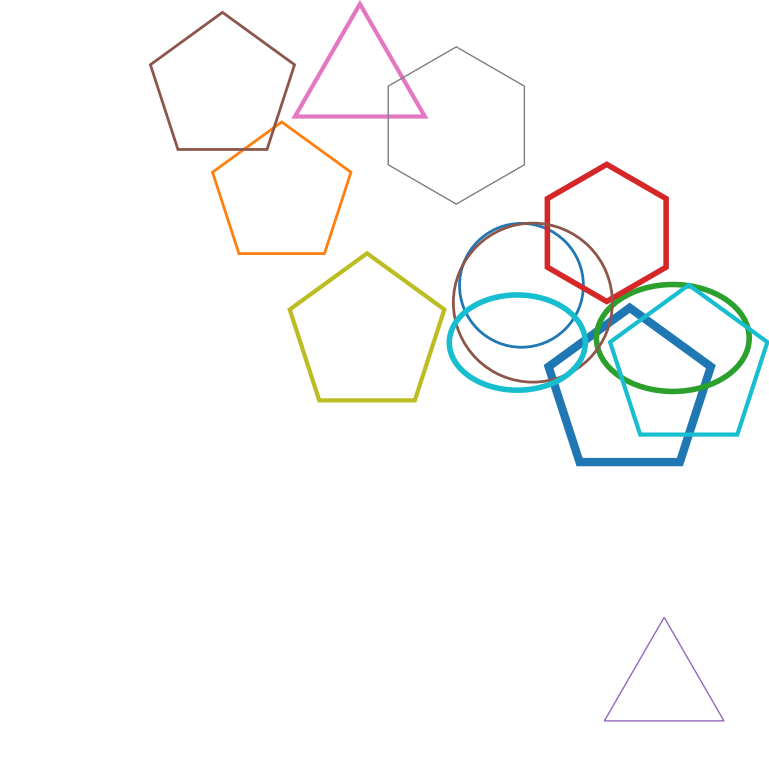[{"shape": "pentagon", "thickness": 3, "radius": 0.55, "center": [0.818, 0.49]}, {"shape": "circle", "thickness": 1, "radius": 0.4, "center": [0.677, 0.629]}, {"shape": "pentagon", "thickness": 1, "radius": 0.47, "center": [0.366, 0.747]}, {"shape": "oval", "thickness": 2, "radius": 0.5, "center": [0.874, 0.561]}, {"shape": "hexagon", "thickness": 2, "radius": 0.45, "center": [0.788, 0.698]}, {"shape": "triangle", "thickness": 0.5, "radius": 0.45, "center": [0.863, 0.109]}, {"shape": "circle", "thickness": 1, "radius": 0.52, "center": [0.692, 0.607]}, {"shape": "pentagon", "thickness": 1, "radius": 0.49, "center": [0.289, 0.886]}, {"shape": "triangle", "thickness": 1.5, "radius": 0.49, "center": [0.467, 0.897]}, {"shape": "hexagon", "thickness": 0.5, "radius": 0.51, "center": [0.593, 0.837]}, {"shape": "pentagon", "thickness": 1.5, "radius": 0.53, "center": [0.477, 0.565]}, {"shape": "oval", "thickness": 2, "radius": 0.44, "center": [0.672, 0.555]}, {"shape": "pentagon", "thickness": 1.5, "radius": 0.54, "center": [0.894, 0.523]}]